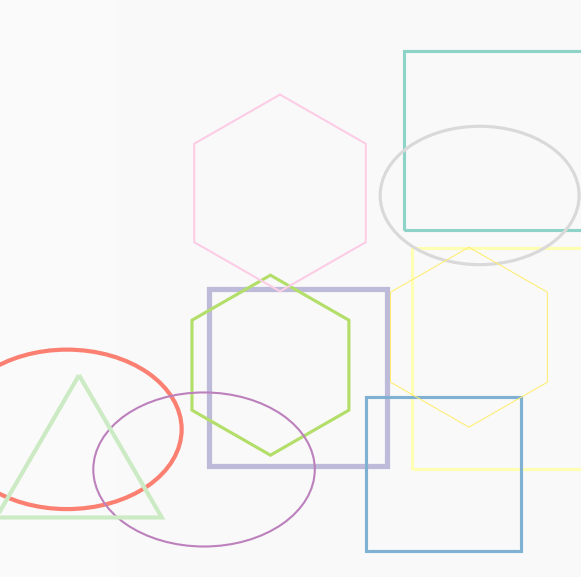[{"shape": "square", "thickness": 1.5, "radius": 0.78, "center": [0.851, 0.756]}, {"shape": "square", "thickness": 1.5, "radius": 0.96, "center": [0.899, 0.378]}, {"shape": "square", "thickness": 2.5, "radius": 0.77, "center": [0.513, 0.345]}, {"shape": "oval", "thickness": 2, "radius": 0.99, "center": [0.115, 0.256]}, {"shape": "square", "thickness": 1.5, "radius": 0.67, "center": [0.763, 0.178]}, {"shape": "hexagon", "thickness": 1.5, "radius": 0.78, "center": [0.465, 0.367]}, {"shape": "hexagon", "thickness": 1, "radius": 0.85, "center": [0.482, 0.665]}, {"shape": "oval", "thickness": 1.5, "radius": 0.86, "center": [0.825, 0.661]}, {"shape": "oval", "thickness": 1, "radius": 0.95, "center": [0.351, 0.186]}, {"shape": "triangle", "thickness": 2, "radius": 0.82, "center": [0.136, 0.185]}, {"shape": "hexagon", "thickness": 0.5, "radius": 0.78, "center": [0.807, 0.415]}]